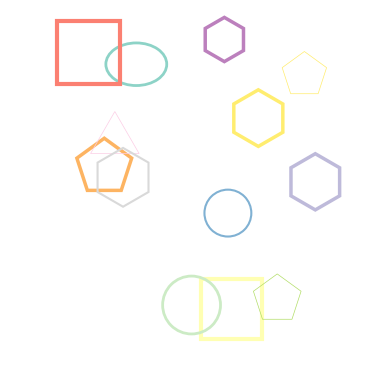[{"shape": "oval", "thickness": 2, "radius": 0.4, "center": [0.354, 0.833]}, {"shape": "square", "thickness": 3, "radius": 0.39, "center": [0.601, 0.198]}, {"shape": "hexagon", "thickness": 2.5, "radius": 0.36, "center": [0.819, 0.528]}, {"shape": "square", "thickness": 3, "radius": 0.41, "center": [0.229, 0.865]}, {"shape": "circle", "thickness": 1.5, "radius": 0.3, "center": [0.592, 0.447]}, {"shape": "pentagon", "thickness": 2.5, "radius": 0.37, "center": [0.271, 0.566]}, {"shape": "pentagon", "thickness": 0.5, "radius": 0.33, "center": [0.72, 0.223]}, {"shape": "triangle", "thickness": 0.5, "radius": 0.36, "center": [0.298, 0.638]}, {"shape": "hexagon", "thickness": 1.5, "radius": 0.38, "center": [0.32, 0.539]}, {"shape": "hexagon", "thickness": 2.5, "radius": 0.29, "center": [0.583, 0.897]}, {"shape": "circle", "thickness": 2, "radius": 0.38, "center": [0.498, 0.208]}, {"shape": "hexagon", "thickness": 2.5, "radius": 0.37, "center": [0.671, 0.693]}, {"shape": "pentagon", "thickness": 0.5, "radius": 0.3, "center": [0.791, 0.806]}]